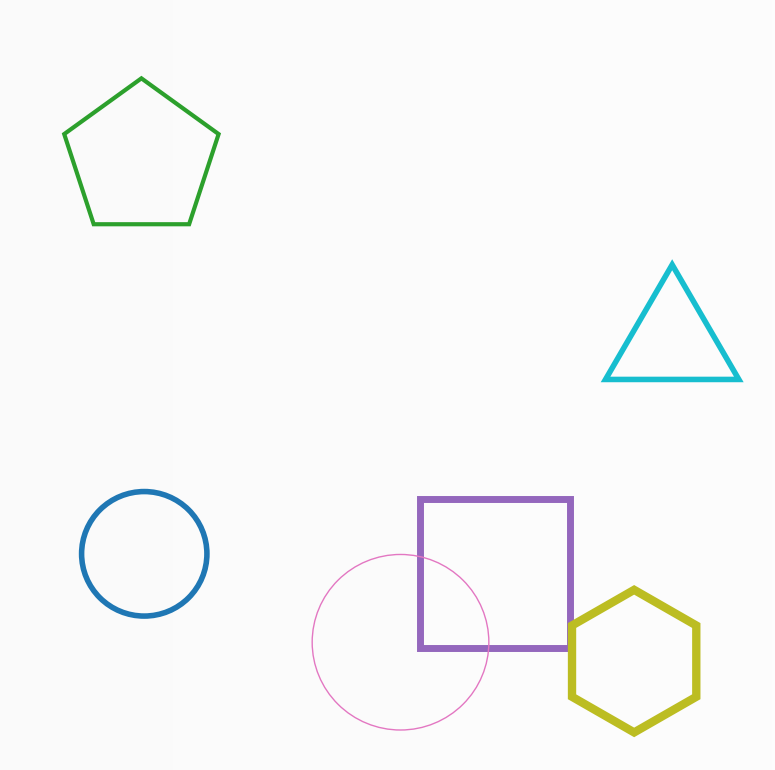[{"shape": "circle", "thickness": 2, "radius": 0.4, "center": [0.186, 0.281]}, {"shape": "pentagon", "thickness": 1.5, "radius": 0.52, "center": [0.182, 0.794]}, {"shape": "square", "thickness": 2.5, "radius": 0.48, "center": [0.638, 0.255]}, {"shape": "circle", "thickness": 0.5, "radius": 0.57, "center": [0.517, 0.166]}, {"shape": "hexagon", "thickness": 3, "radius": 0.46, "center": [0.818, 0.141]}, {"shape": "triangle", "thickness": 2, "radius": 0.5, "center": [0.867, 0.557]}]